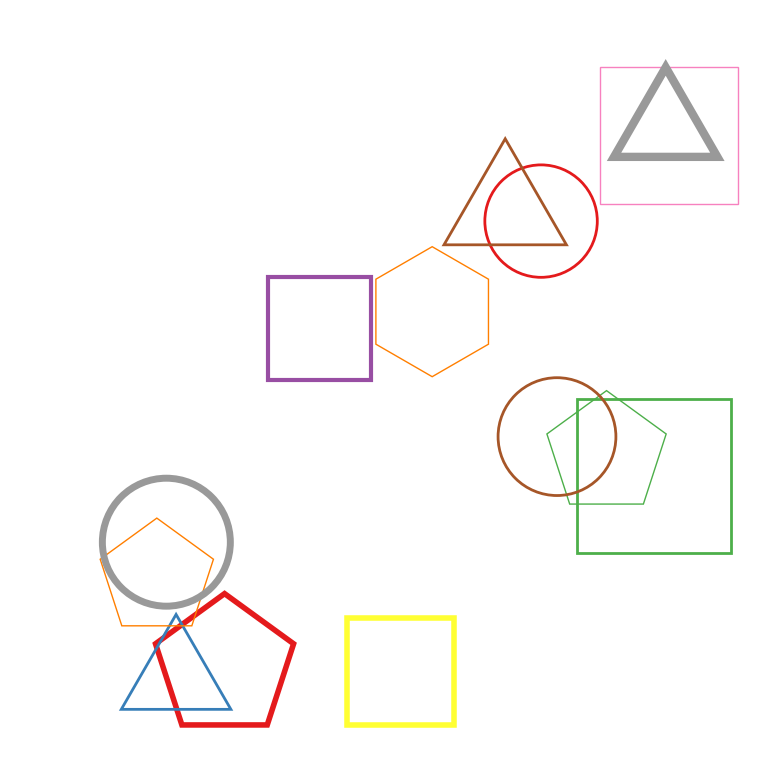[{"shape": "circle", "thickness": 1, "radius": 0.37, "center": [0.703, 0.713]}, {"shape": "pentagon", "thickness": 2, "radius": 0.47, "center": [0.292, 0.135]}, {"shape": "triangle", "thickness": 1, "radius": 0.41, "center": [0.229, 0.12]}, {"shape": "square", "thickness": 1, "radius": 0.5, "center": [0.85, 0.382]}, {"shape": "pentagon", "thickness": 0.5, "radius": 0.41, "center": [0.788, 0.411]}, {"shape": "square", "thickness": 1.5, "radius": 0.34, "center": [0.415, 0.574]}, {"shape": "pentagon", "thickness": 0.5, "radius": 0.39, "center": [0.204, 0.25]}, {"shape": "hexagon", "thickness": 0.5, "radius": 0.42, "center": [0.561, 0.595]}, {"shape": "square", "thickness": 2, "radius": 0.35, "center": [0.52, 0.128]}, {"shape": "circle", "thickness": 1, "radius": 0.38, "center": [0.723, 0.433]}, {"shape": "triangle", "thickness": 1, "radius": 0.46, "center": [0.656, 0.728]}, {"shape": "square", "thickness": 0.5, "radius": 0.45, "center": [0.869, 0.824]}, {"shape": "circle", "thickness": 2.5, "radius": 0.42, "center": [0.216, 0.296]}, {"shape": "triangle", "thickness": 3, "radius": 0.39, "center": [0.865, 0.835]}]